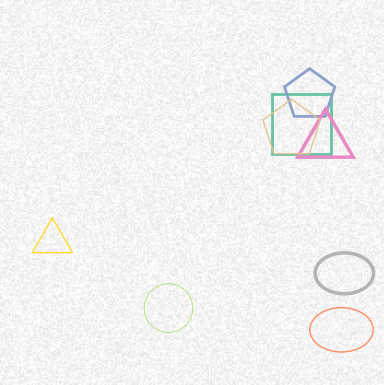[{"shape": "square", "thickness": 2, "radius": 0.39, "center": [0.783, 0.678]}, {"shape": "oval", "thickness": 1, "radius": 0.41, "center": [0.887, 0.143]}, {"shape": "pentagon", "thickness": 2, "radius": 0.34, "center": [0.804, 0.753]}, {"shape": "triangle", "thickness": 2.5, "radius": 0.42, "center": [0.845, 0.633]}, {"shape": "circle", "thickness": 0.5, "radius": 0.32, "center": [0.438, 0.2]}, {"shape": "triangle", "thickness": 1, "radius": 0.3, "center": [0.136, 0.374]}, {"shape": "pentagon", "thickness": 1, "radius": 0.39, "center": [0.757, 0.664]}, {"shape": "oval", "thickness": 2.5, "radius": 0.38, "center": [0.894, 0.29]}]